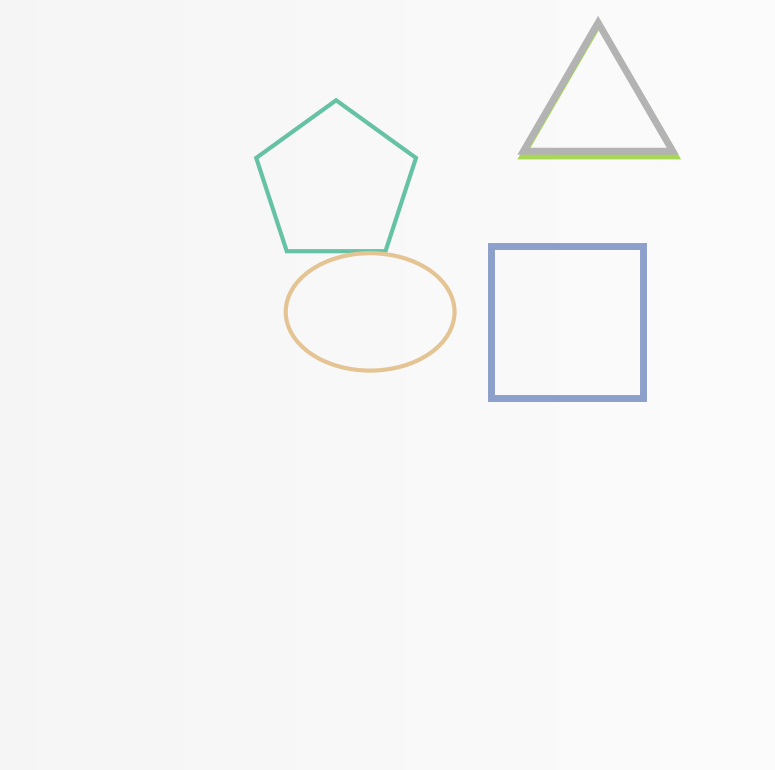[{"shape": "pentagon", "thickness": 1.5, "radius": 0.54, "center": [0.434, 0.761]}, {"shape": "square", "thickness": 2.5, "radius": 0.49, "center": [0.731, 0.581]}, {"shape": "triangle", "thickness": 2, "radius": 0.57, "center": [0.773, 0.854]}, {"shape": "oval", "thickness": 1.5, "radius": 0.54, "center": [0.478, 0.595]}, {"shape": "triangle", "thickness": 2.5, "radius": 0.56, "center": [0.772, 0.859]}]